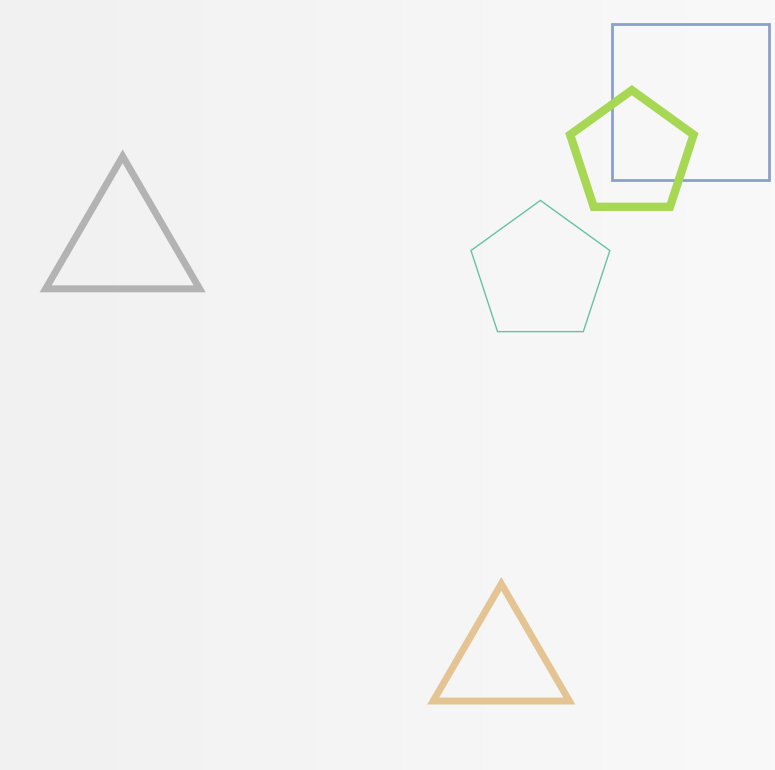[{"shape": "pentagon", "thickness": 0.5, "radius": 0.47, "center": [0.697, 0.646]}, {"shape": "square", "thickness": 1, "radius": 0.5, "center": [0.891, 0.867]}, {"shape": "pentagon", "thickness": 3, "radius": 0.42, "center": [0.815, 0.799]}, {"shape": "triangle", "thickness": 2.5, "radius": 0.51, "center": [0.647, 0.14]}, {"shape": "triangle", "thickness": 2.5, "radius": 0.57, "center": [0.158, 0.682]}]